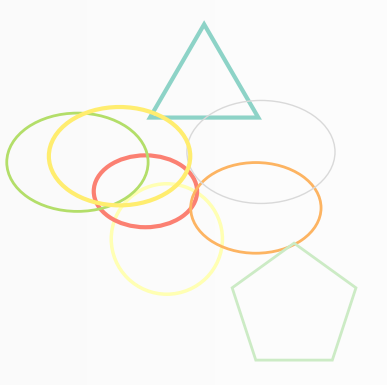[{"shape": "triangle", "thickness": 3, "radius": 0.81, "center": [0.527, 0.775]}, {"shape": "circle", "thickness": 2.5, "radius": 0.72, "center": [0.431, 0.379]}, {"shape": "oval", "thickness": 3, "radius": 0.67, "center": [0.375, 0.503]}, {"shape": "oval", "thickness": 2, "radius": 0.84, "center": [0.66, 0.46]}, {"shape": "oval", "thickness": 2, "radius": 0.91, "center": [0.2, 0.579]}, {"shape": "oval", "thickness": 1, "radius": 0.96, "center": [0.673, 0.605]}, {"shape": "pentagon", "thickness": 2, "radius": 0.84, "center": [0.759, 0.201]}, {"shape": "oval", "thickness": 3, "radius": 0.91, "center": [0.309, 0.594]}]